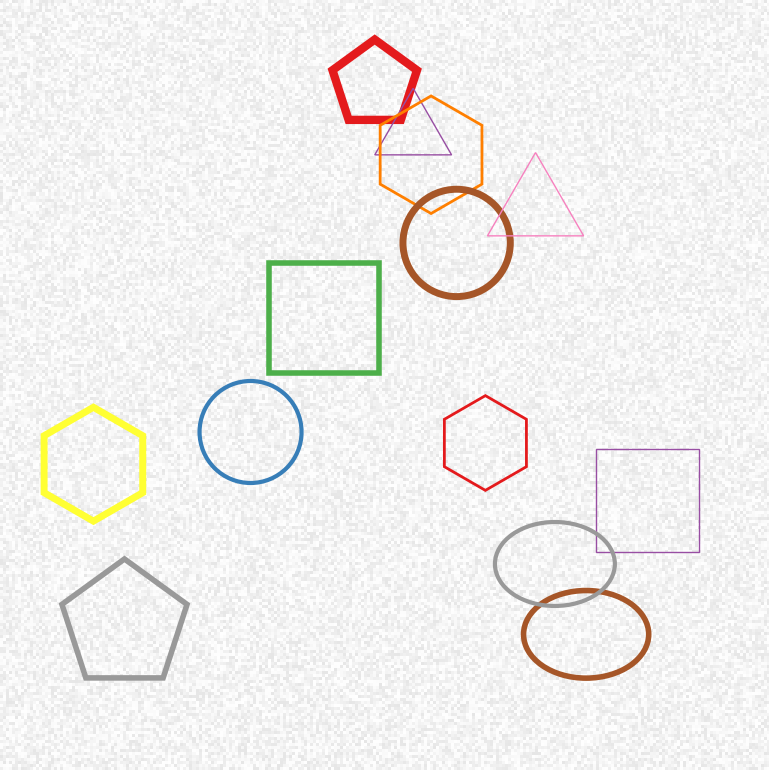[{"shape": "hexagon", "thickness": 1, "radius": 0.31, "center": [0.63, 0.425]}, {"shape": "pentagon", "thickness": 3, "radius": 0.29, "center": [0.487, 0.891]}, {"shape": "circle", "thickness": 1.5, "radius": 0.33, "center": [0.325, 0.439]}, {"shape": "square", "thickness": 2, "radius": 0.36, "center": [0.421, 0.587]}, {"shape": "square", "thickness": 0.5, "radius": 0.33, "center": [0.841, 0.35]}, {"shape": "triangle", "thickness": 0.5, "radius": 0.29, "center": [0.537, 0.828]}, {"shape": "hexagon", "thickness": 1, "radius": 0.38, "center": [0.56, 0.799]}, {"shape": "hexagon", "thickness": 2.5, "radius": 0.37, "center": [0.121, 0.397]}, {"shape": "circle", "thickness": 2.5, "radius": 0.35, "center": [0.593, 0.685]}, {"shape": "oval", "thickness": 2, "radius": 0.41, "center": [0.761, 0.176]}, {"shape": "triangle", "thickness": 0.5, "radius": 0.36, "center": [0.695, 0.73]}, {"shape": "pentagon", "thickness": 2, "radius": 0.43, "center": [0.162, 0.189]}, {"shape": "oval", "thickness": 1.5, "radius": 0.39, "center": [0.721, 0.268]}]